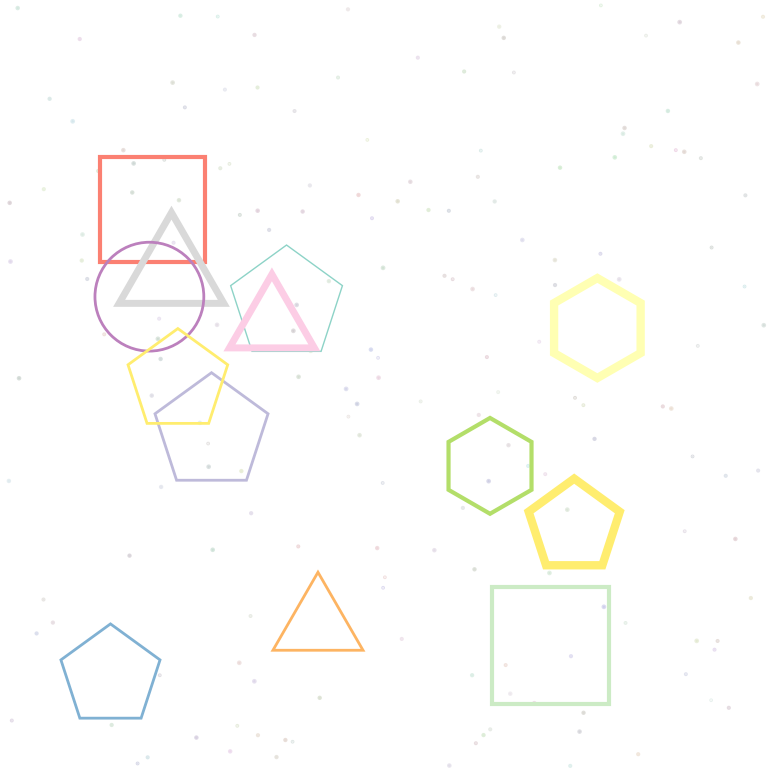[{"shape": "pentagon", "thickness": 0.5, "radius": 0.38, "center": [0.372, 0.605]}, {"shape": "hexagon", "thickness": 3, "radius": 0.32, "center": [0.776, 0.574]}, {"shape": "pentagon", "thickness": 1, "radius": 0.39, "center": [0.275, 0.439]}, {"shape": "square", "thickness": 1.5, "radius": 0.34, "center": [0.198, 0.728]}, {"shape": "pentagon", "thickness": 1, "radius": 0.34, "center": [0.143, 0.122]}, {"shape": "triangle", "thickness": 1, "radius": 0.34, "center": [0.413, 0.189]}, {"shape": "hexagon", "thickness": 1.5, "radius": 0.31, "center": [0.636, 0.395]}, {"shape": "triangle", "thickness": 2.5, "radius": 0.32, "center": [0.353, 0.58]}, {"shape": "triangle", "thickness": 2.5, "radius": 0.39, "center": [0.223, 0.645]}, {"shape": "circle", "thickness": 1, "radius": 0.35, "center": [0.194, 0.615]}, {"shape": "square", "thickness": 1.5, "radius": 0.38, "center": [0.715, 0.162]}, {"shape": "pentagon", "thickness": 3, "radius": 0.31, "center": [0.746, 0.316]}, {"shape": "pentagon", "thickness": 1, "radius": 0.34, "center": [0.231, 0.505]}]